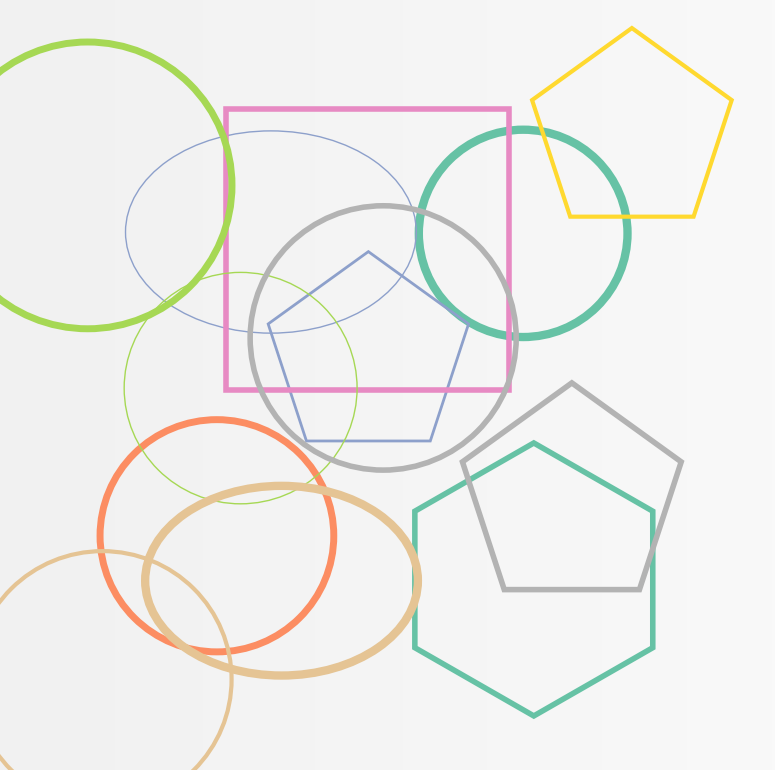[{"shape": "circle", "thickness": 3, "radius": 0.67, "center": [0.675, 0.697]}, {"shape": "hexagon", "thickness": 2, "radius": 0.89, "center": [0.689, 0.247]}, {"shape": "circle", "thickness": 2.5, "radius": 0.75, "center": [0.28, 0.304]}, {"shape": "pentagon", "thickness": 1, "radius": 0.68, "center": [0.475, 0.537]}, {"shape": "oval", "thickness": 0.5, "radius": 0.94, "center": [0.35, 0.699]}, {"shape": "square", "thickness": 2, "radius": 0.91, "center": [0.474, 0.676]}, {"shape": "circle", "thickness": 0.5, "radius": 0.75, "center": [0.31, 0.496]}, {"shape": "circle", "thickness": 2.5, "radius": 0.93, "center": [0.113, 0.759]}, {"shape": "pentagon", "thickness": 1.5, "radius": 0.68, "center": [0.815, 0.828]}, {"shape": "oval", "thickness": 3, "radius": 0.88, "center": [0.363, 0.246]}, {"shape": "circle", "thickness": 1.5, "radius": 0.83, "center": [0.132, 0.118]}, {"shape": "pentagon", "thickness": 2, "radius": 0.74, "center": [0.738, 0.354]}, {"shape": "circle", "thickness": 2, "radius": 0.86, "center": [0.494, 0.561]}]